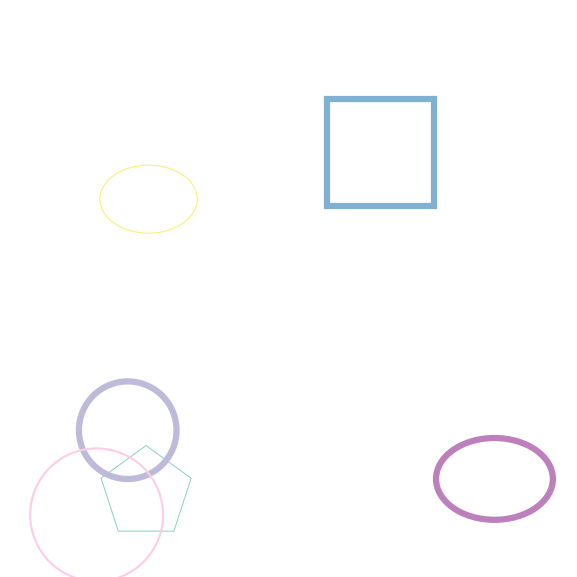[{"shape": "pentagon", "thickness": 0.5, "radius": 0.41, "center": [0.253, 0.146]}, {"shape": "circle", "thickness": 3, "radius": 0.42, "center": [0.221, 0.254]}, {"shape": "square", "thickness": 3, "radius": 0.46, "center": [0.659, 0.735]}, {"shape": "circle", "thickness": 1, "radius": 0.58, "center": [0.167, 0.108]}, {"shape": "oval", "thickness": 3, "radius": 0.51, "center": [0.856, 0.17]}, {"shape": "oval", "thickness": 0.5, "radius": 0.42, "center": [0.257, 0.654]}]